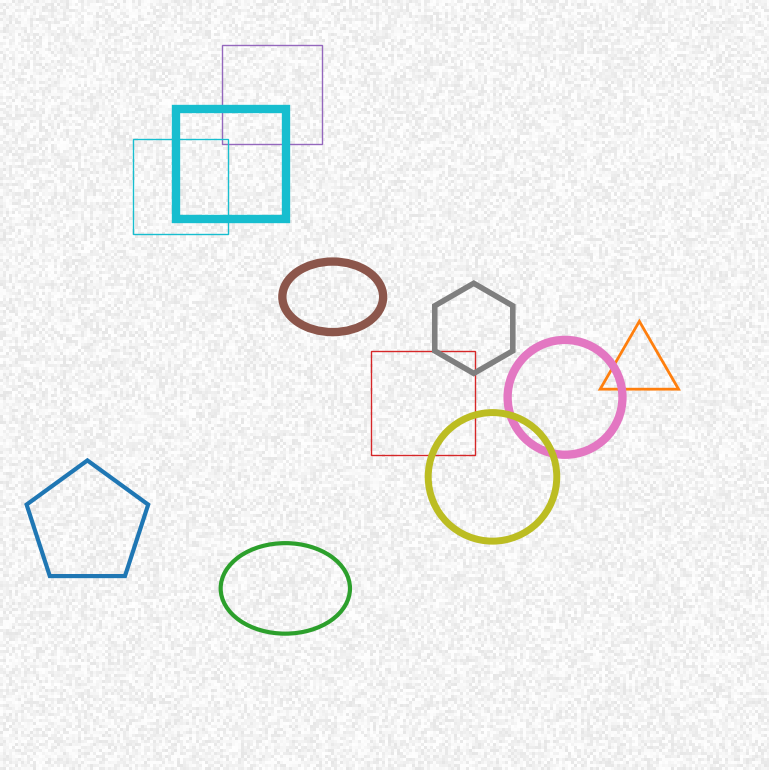[{"shape": "pentagon", "thickness": 1.5, "radius": 0.42, "center": [0.113, 0.319]}, {"shape": "triangle", "thickness": 1, "radius": 0.29, "center": [0.83, 0.524]}, {"shape": "oval", "thickness": 1.5, "radius": 0.42, "center": [0.371, 0.236]}, {"shape": "square", "thickness": 0.5, "radius": 0.34, "center": [0.55, 0.477]}, {"shape": "square", "thickness": 0.5, "radius": 0.32, "center": [0.353, 0.877]}, {"shape": "oval", "thickness": 3, "radius": 0.33, "center": [0.432, 0.615]}, {"shape": "circle", "thickness": 3, "radius": 0.37, "center": [0.734, 0.484]}, {"shape": "hexagon", "thickness": 2, "radius": 0.29, "center": [0.615, 0.574]}, {"shape": "circle", "thickness": 2.5, "radius": 0.42, "center": [0.64, 0.381]}, {"shape": "square", "thickness": 3, "radius": 0.36, "center": [0.3, 0.787]}, {"shape": "square", "thickness": 0.5, "radius": 0.31, "center": [0.234, 0.758]}]